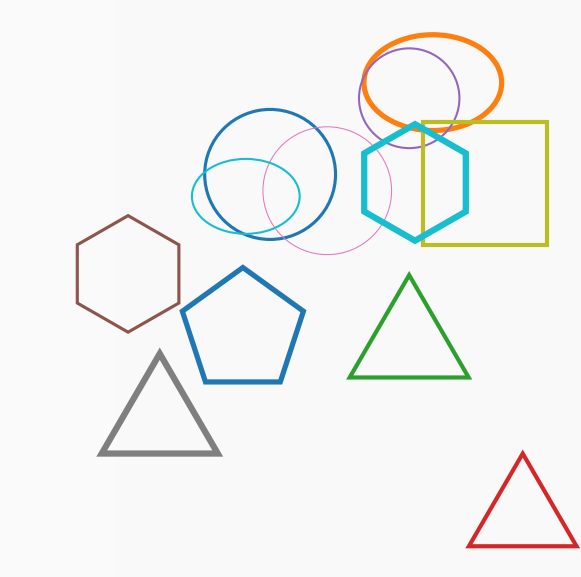[{"shape": "pentagon", "thickness": 2.5, "radius": 0.55, "center": [0.418, 0.426]}, {"shape": "circle", "thickness": 1.5, "radius": 0.56, "center": [0.465, 0.697]}, {"shape": "oval", "thickness": 2.5, "radius": 0.59, "center": [0.745, 0.856]}, {"shape": "triangle", "thickness": 2, "radius": 0.59, "center": [0.704, 0.405]}, {"shape": "triangle", "thickness": 2, "radius": 0.53, "center": [0.899, 0.107]}, {"shape": "circle", "thickness": 1, "radius": 0.43, "center": [0.704, 0.829]}, {"shape": "hexagon", "thickness": 1.5, "radius": 0.5, "center": [0.22, 0.525]}, {"shape": "circle", "thickness": 0.5, "radius": 0.55, "center": [0.563, 0.669]}, {"shape": "triangle", "thickness": 3, "radius": 0.58, "center": [0.275, 0.271]}, {"shape": "square", "thickness": 2, "radius": 0.53, "center": [0.834, 0.682]}, {"shape": "oval", "thickness": 1, "radius": 0.46, "center": [0.423, 0.659]}, {"shape": "hexagon", "thickness": 3, "radius": 0.5, "center": [0.714, 0.683]}]